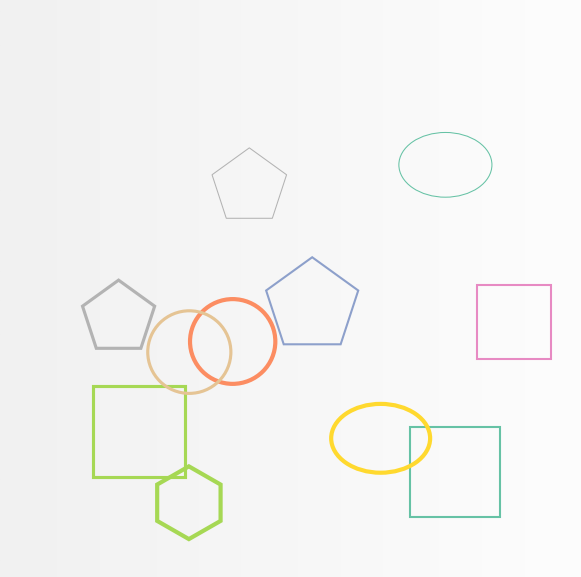[{"shape": "square", "thickness": 1, "radius": 0.39, "center": [0.782, 0.182]}, {"shape": "oval", "thickness": 0.5, "radius": 0.4, "center": [0.766, 0.714]}, {"shape": "circle", "thickness": 2, "radius": 0.37, "center": [0.4, 0.408]}, {"shape": "pentagon", "thickness": 1, "radius": 0.42, "center": [0.537, 0.47]}, {"shape": "square", "thickness": 1, "radius": 0.32, "center": [0.884, 0.442]}, {"shape": "square", "thickness": 1.5, "radius": 0.39, "center": [0.239, 0.253]}, {"shape": "hexagon", "thickness": 2, "radius": 0.31, "center": [0.325, 0.129]}, {"shape": "oval", "thickness": 2, "radius": 0.43, "center": [0.655, 0.24]}, {"shape": "circle", "thickness": 1.5, "radius": 0.36, "center": [0.326, 0.389]}, {"shape": "pentagon", "thickness": 0.5, "radius": 0.34, "center": [0.429, 0.676]}, {"shape": "pentagon", "thickness": 1.5, "radius": 0.33, "center": [0.204, 0.449]}]